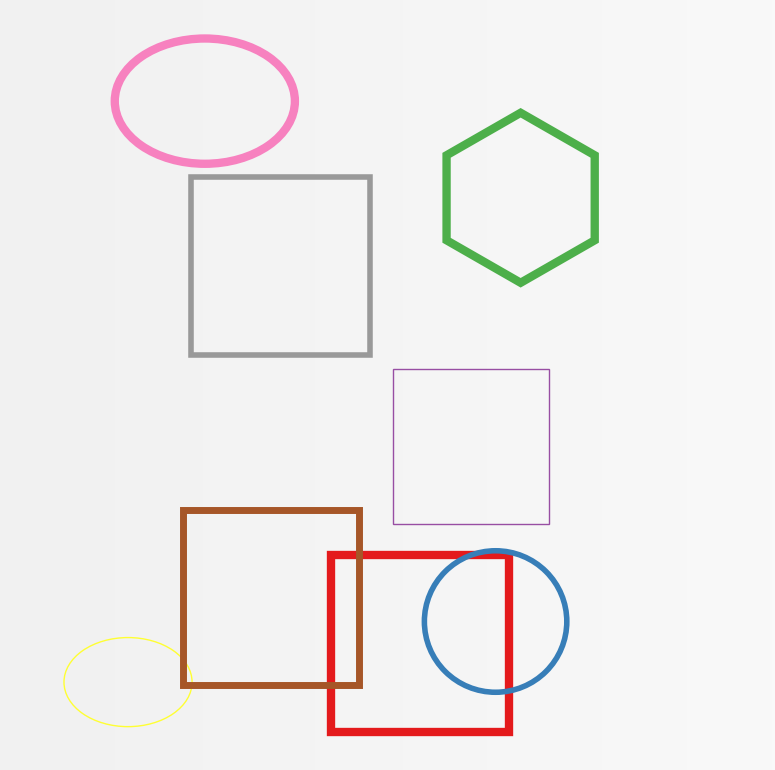[{"shape": "square", "thickness": 3, "radius": 0.57, "center": [0.542, 0.165]}, {"shape": "circle", "thickness": 2, "radius": 0.46, "center": [0.639, 0.193]}, {"shape": "hexagon", "thickness": 3, "radius": 0.55, "center": [0.672, 0.743]}, {"shape": "square", "thickness": 0.5, "radius": 0.5, "center": [0.608, 0.42]}, {"shape": "oval", "thickness": 0.5, "radius": 0.41, "center": [0.165, 0.114]}, {"shape": "square", "thickness": 2.5, "radius": 0.57, "center": [0.35, 0.224]}, {"shape": "oval", "thickness": 3, "radius": 0.58, "center": [0.264, 0.869]}, {"shape": "square", "thickness": 2, "radius": 0.58, "center": [0.363, 0.654]}]